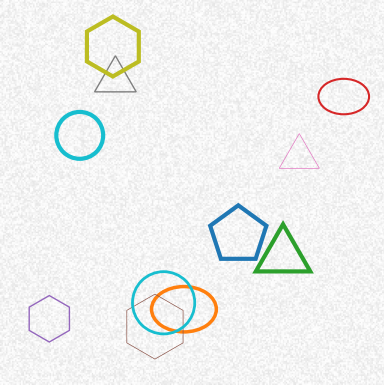[{"shape": "pentagon", "thickness": 3, "radius": 0.38, "center": [0.619, 0.39]}, {"shape": "oval", "thickness": 2.5, "radius": 0.42, "center": [0.478, 0.197]}, {"shape": "triangle", "thickness": 3, "radius": 0.41, "center": [0.735, 0.336]}, {"shape": "oval", "thickness": 1.5, "radius": 0.33, "center": [0.893, 0.749]}, {"shape": "hexagon", "thickness": 1, "radius": 0.3, "center": [0.128, 0.172]}, {"shape": "hexagon", "thickness": 0.5, "radius": 0.42, "center": [0.402, 0.152]}, {"shape": "triangle", "thickness": 0.5, "radius": 0.3, "center": [0.777, 0.593]}, {"shape": "triangle", "thickness": 1, "radius": 0.31, "center": [0.3, 0.793]}, {"shape": "hexagon", "thickness": 3, "radius": 0.39, "center": [0.293, 0.879]}, {"shape": "circle", "thickness": 2, "radius": 0.4, "center": [0.425, 0.214]}, {"shape": "circle", "thickness": 3, "radius": 0.3, "center": [0.207, 0.648]}]